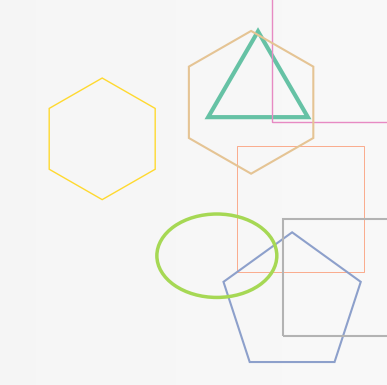[{"shape": "triangle", "thickness": 3, "radius": 0.74, "center": [0.666, 0.77]}, {"shape": "square", "thickness": 0.5, "radius": 0.82, "center": [0.776, 0.458]}, {"shape": "pentagon", "thickness": 1.5, "radius": 0.93, "center": [0.754, 0.21]}, {"shape": "square", "thickness": 1, "radius": 0.96, "center": [0.893, 0.875]}, {"shape": "oval", "thickness": 2.5, "radius": 0.77, "center": [0.56, 0.336]}, {"shape": "hexagon", "thickness": 1, "radius": 0.79, "center": [0.264, 0.639]}, {"shape": "hexagon", "thickness": 1.5, "radius": 0.93, "center": [0.648, 0.734]}, {"shape": "square", "thickness": 1.5, "radius": 0.76, "center": [0.881, 0.279]}]